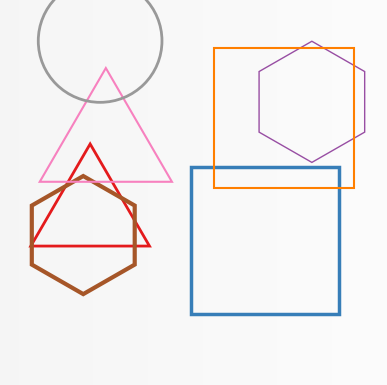[{"shape": "triangle", "thickness": 2, "radius": 0.88, "center": [0.233, 0.449]}, {"shape": "square", "thickness": 2.5, "radius": 0.95, "center": [0.685, 0.376]}, {"shape": "hexagon", "thickness": 1, "radius": 0.79, "center": [0.805, 0.735]}, {"shape": "square", "thickness": 1.5, "radius": 0.91, "center": [0.733, 0.694]}, {"shape": "hexagon", "thickness": 3, "radius": 0.77, "center": [0.215, 0.389]}, {"shape": "triangle", "thickness": 1.5, "radius": 0.98, "center": [0.273, 0.626]}, {"shape": "circle", "thickness": 2, "radius": 0.8, "center": [0.258, 0.894]}]